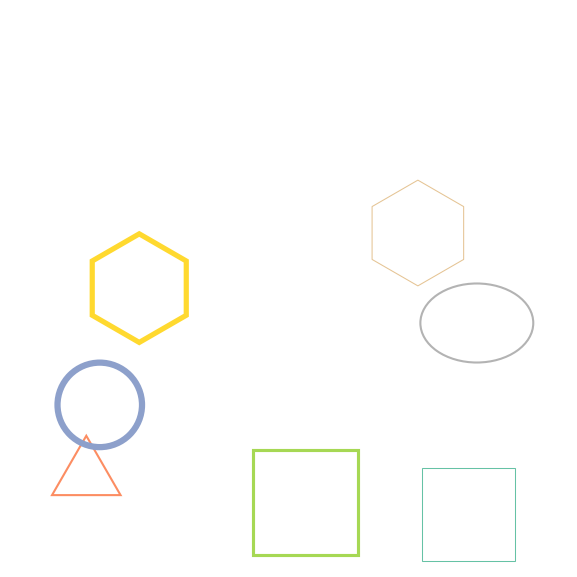[{"shape": "square", "thickness": 0.5, "radius": 0.41, "center": [0.811, 0.108]}, {"shape": "triangle", "thickness": 1, "radius": 0.34, "center": [0.149, 0.176]}, {"shape": "circle", "thickness": 3, "radius": 0.37, "center": [0.173, 0.298]}, {"shape": "square", "thickness": 1.5, "radius": 0.45, "center": [0.529, 0.129]}, {"shape": "hexagon", "thickness": 2.5, "radius": 0.47, "center": [0.241, 0.5]}, {"shape": "hexagon", "thickness": 0.5, "radius": 0.46, "center": [0.724, 0.596]}, {"shape": "oval", "thickness": 1, "radius": 0.49, "center": [0.826, 0.44]}]